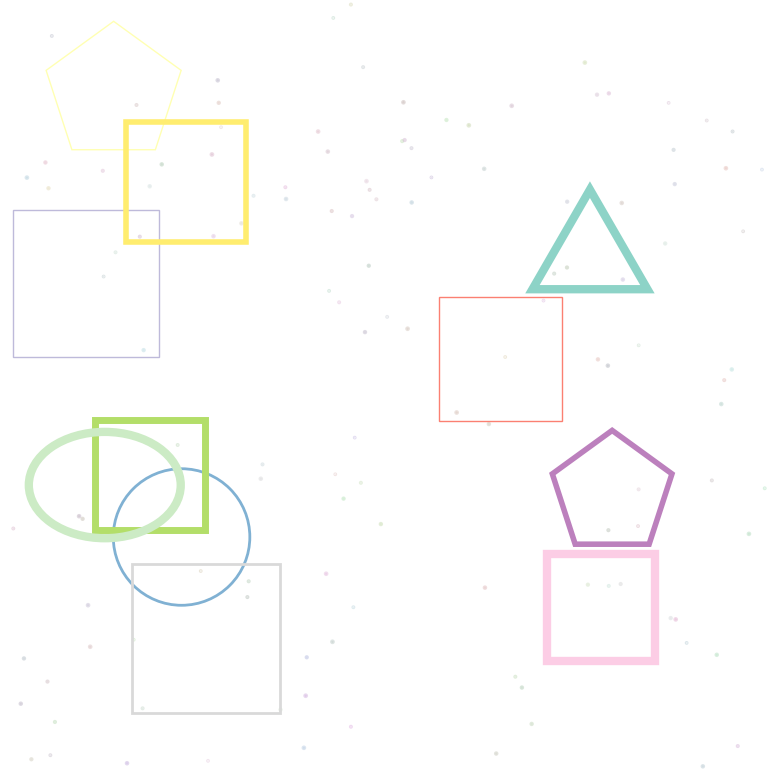[{"shape": "triangle", "thickness": 3, "radius": 0.43, "center": [0.766, 0.667]}, {"shape": "pentagon", "thickness": 0.5, "radius": 0.46, "center": [0.148, 0.88]}, {"shape": "square", "thickness": 0.5, "radius": 0.48, "center": [0.112, 0.632]}, {"shape": "square", "thickness": 0.5, "radius": 0.4, "center": [0.65, 0.534]}, {"shape": "circle", "thickness": 1, "radius": 0.44, "center": [0.236, 0.303]}, {"shape": "square", "thickness": 2.5, "radius": 0.36, "center": [0.195, 0.383]}, {"shape": "square", "thickness": 3, "radius": 0.35, "center": [0.781, 0.211]}, {"shape": "square", "thickness": 1, "radius": 0.48, "center": [0.267, 0.171]}, {"shape": "pentagon", "thickness": 2, "radius": 0.41, "center": [0.795, 0.359]}, {"shape": "oval", "thickness": 3, "radius": 0.49, "center": [0.136, 0.37]}, {"shape": "square", "thickness": 2, "radius": 0.39, "center": [0.242, 0.764]}]